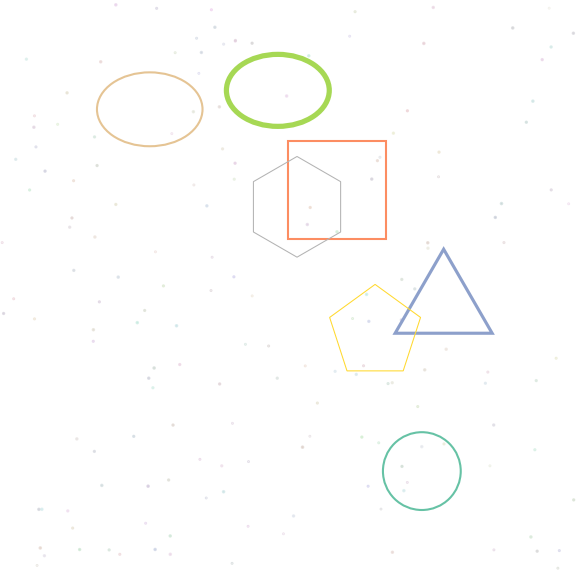[{"shape": "circle", "thickness": 1, "radius": 0.34, "center": [0.73, 0.183]}, {"shape": "square", "thickness": 1, "radius": 0.43, "center": [0.584, 0.67]}, {"shape": "triangle", "thickness": 1.5, "radius": 0.48, "center": [0.768, 0.471]}, {"shape": "oval", "thickness": 2.5, "radius": 0.45, "center": [0.481, 0.843]}, {"shape": "pentagon", "thickness": 0.5, "radius": 0.41, "center": [0.65, 0.424]}, {"shape": "oval", "thickness": 1, "radius": 0.46, "center": [0.259, 0.81]}, {"shape": "hexagon", "thickness": 0.5, "radius": 0.44, "center": [0.514, 0.641]}]